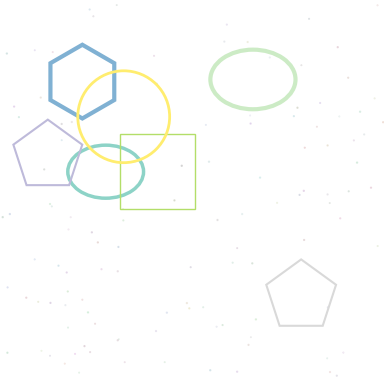[{"shape": "oval", "thickness": 2.5, "radius": 0.49, "center": [0.274, 0.554]}, {"shape": "pentagon", "thickness": 1.5, "radius": 0.47, "center": [0.124, 0.595]}, {"shape": "hexagon", "thickness": 3, "radius": 0.48, "center": [0.214, 0.788]}, {"shape": "square", "thickness": 1, "radius": 0.49, "center": [0.41, 0.555]}, {"shape": "pentagon", "thickness": 1.5, "radius": 0.48, "center": [0.782, 0.231]}, {"shape": "oval", "thickness": 3, "radius": 0.55, "center": [0.657, 0.794]}, {"shape": "circle", "thickness": 2, "radius": 0.6, "center": [0.321, 0.697]}]